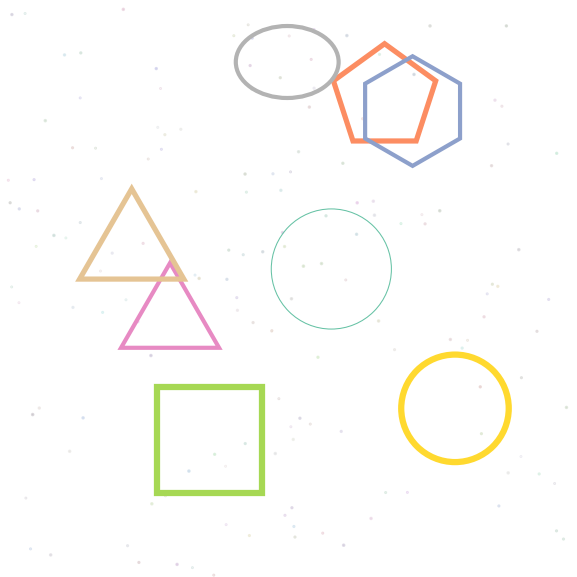[{"shape": "circle", "thickness": 0.5, "radius": 0.52, "center": [0.574, 0.533]}, {"shape": "pentagon", "thickness": 2.5, "radius": 0.47, "center": [0.666, 0.83]}, {"shape": "hexagon", "thickness": 2, "radius": 0.47, "center": [0.714, 0.807]}, {"shape": "triangle", "thickness": 2, "radius": 0.49, "center": [0.294, 0.446]}, {"shape": "square", "thickness": 3, "radius": 0.46, "center": [0.363, 0.238]}, {"shape": "circle", "thickness": 3, "radius": 0.47, "center": [0.788, 0.292]}, {"shape": "triangle", "thickness": 2.5, "radius": 0.52, "center": [0.228, 0.568]}, {"shape": "oval", "thickness": 2, "radius": 0.45, "center": [0.497, 0.892]}]